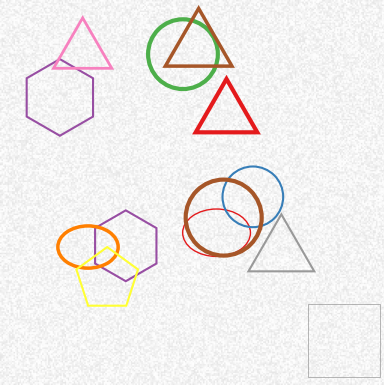[{"shape": "triangle", "thickness": 3, "radius": 0.46, "center": [0.588, 0.702]}, {"shape": "oval", "thickness": 1, "radius": 0.44, "center": [0.562, 0.395]}, {"shape": "circle", "thickness": 1.5, "radius": 0.39, "center": [0.657, 0.489]}, {"shape": "circle", "thickness": 3, "radius": 0.45, "center": [0.475, 0.859]}, {"shape": "hexagon", "thickness": 1.5, "radius": 0.5, "center": [0.155, 0.747]}, {"shape": "hexagon", "thickness": 1.5, "radius": 0.46, "center": [0.327, 0.362]}, {"shape": "oval", "thickness": 2.5, "radius": 0.39, "center": [0.229, 0.358]}, {"shape": "pentagon", "thickness": 1.5, "radius": 0.42, "center": [0.278, 0.274]}, {"shape": "triangle", "thickness": 2.5, "radius": 0.5, "center": [0.516, 0.878]}, {"shape": "circle", "thickness": 3, "radius": 0.49, "center": [0.581, 0.435]}, {"shape": "triangle", "thickness": 2, "radius": 0.44, "center": [0.215, 0.866]}, {"shape": "triangle", "thickness": 1.5, "radius": 0.49, "center": [0.731, 0.345]}, {"shape": "square", "thickness": 0.5, "radius": 0.47, "center": [0.894, 0.115]}]